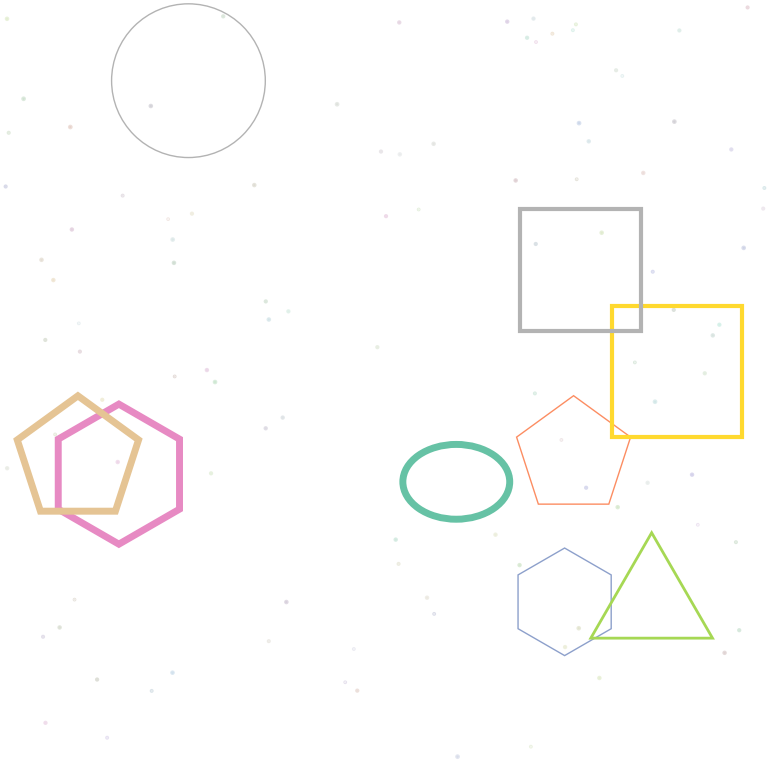[{"shape": "oval", "thickness": 2.5, "radius": 0.35, "center": [0.593, 0.374]}, {"shape": "pentagon", "thickness": 0.5, "radius": 0.39, "center": [0.745, 0.408]}, {"shape": "hexagon", "thickness": 0.5, "radius": 0.35, "center": [0.733, 0.218]}, {"shape": "hexagon", "thickness": 2.5, "radius": 0.45, "center": [0.154, 0.384]}, {"shape": "triangle", "thickness": 1, "radius": 0.46, "center": [0.846, 0.217]}, {"shape": "square", "thickness": 1.5, "radius": 0.42, "center": [0.879, 0.517]}, {"shape": "pentagon", "thickness": 2.5, "radius": 0.41, "center": [0.101, 0.403]}, {"shape": "circle", "thickness": 0.5, "radius": 0.5, "center": [0.245, 0.895]}, {"shape": "square", "thickness": 1.5, "radius": 0.39, "center": [0.754, 0.649]}]